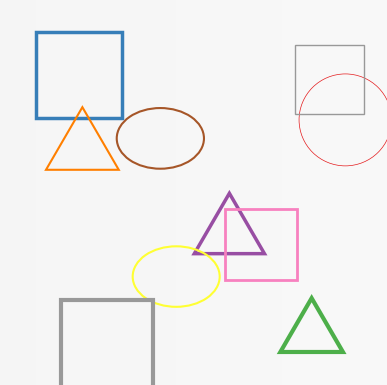[{"shape": "circle", "thickness": 0.5, "radius": 0.6, "center": [0.891, 0.689]}, {"shape": "square", "thickness": 2.5, "radius": 0.55, "center": [0.204, 0.806]}, {"shape": "triangle", "thickness": 3, "radius": 0.47, "center": [0.804, 0.132]}, {"shape": "triangle", "thickness": 2.5, "radius": 0.52, "center": [0.592, 0.393]}, {"shape": "triangle", "thickness": 1.5, "radius": 0.54, "center": [0.213, 0.613]}, {"shape": "oval", "thickness": 1.5, "radius": 0.56, "center": [0.455, 0.282]}, {"shape": "oval", "thickness": 1.5, "radius": 0.56, "center": [0.414, 0.641]}, {"shape": "square", "thickness": 2, "radius": 0.46, "center": [0.673, 0.365]}, {"shape": "square", "thickness": 1, "radius": 0.45, "center": [0.849, 0.793]}, {"shape": "square", "thickness": 3, "radius": 0.59, "center": [0.275, 0.103]}]